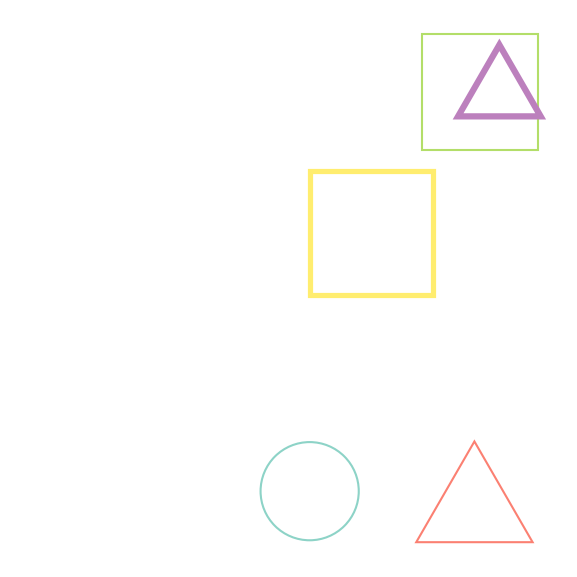[{"shape": "circle", "thickness": 1, "radius": 0.43, "center": [0.536, 0.149]}, {"shape": "triangle", "thickness": 1, "radius": 0.58, "center": [0.822, 0.118]}, {"shape": "square", "thickness": 1, "radius": 0.5, "center": [0.832, 0.84]}, {"shape": "triangle", "thickness": 3, "radius": 0.41, "center": [0.865, 0.839]}, {"shape": "square", "thickness": 2.5, "radius": 0.53, "center": [0.643, 0.596]}]